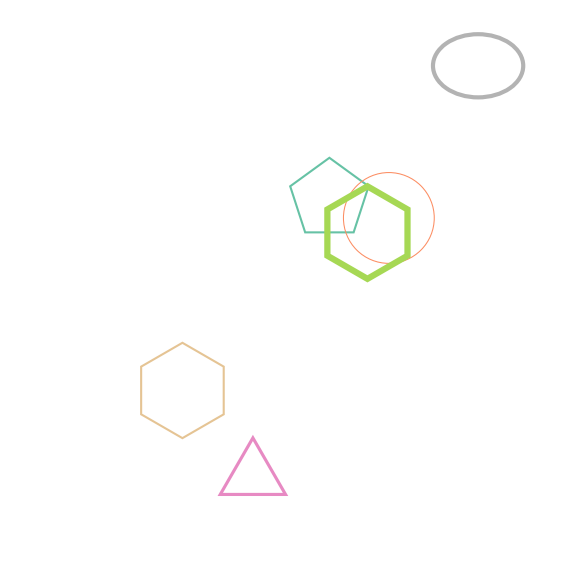[{"shape": "pentagon", "thickness": 1, "radius": 0.36, "center": [0.57, 0.655]}, {"shape": "circle", "thickness": 0.5, "radius": 0.39, "center": [0.673, 0.622]}, {"shape": "triangle", "thickness": 1.5, "radius": 0.33, "center": [0.438, 0.176]}, {"shape": "hexagon", "thickness": 3, "radius": 0.4, "center": [0.636, 0.596]}, {"shape": "hexagon", "thickness": 1, "radius": 0.41, "center": [0.316, 0.323]}, {"shape": "oval", "thickness": 2, "radius": 0.39, "center": [0.828, 0.885]}]